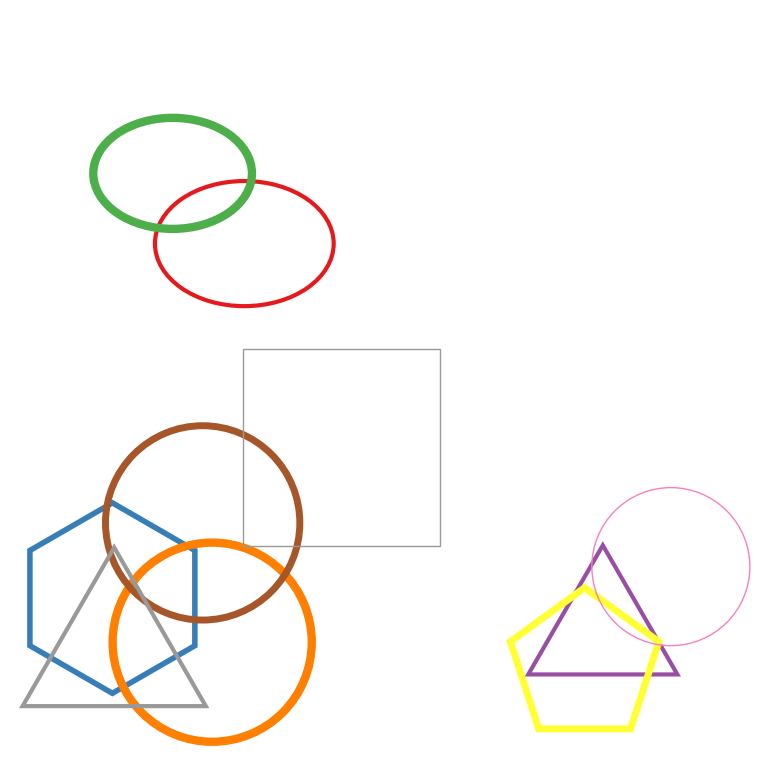[{"shape": "oval", "thickness": 1.5, "radius": 0.58, "center": [0.317, 0.684]}, {"shape": "hexagon", "thickness": 2, "radius": 0.62, "center": [0.146, 0.223]}, {"shape": "oval", "thickness": 3, "radius": 0.52, "center": [0.224, 0.775]}, {"shape": "triangle", "thickness": 1.5, "radius": 0.56, "center": [0.783, 0.18]}, {"shape": "circle", "thickness": 3, "radius": 0.65, "center": [0.276, 0.166]}, {"shape": "pentagon", "thickness": 2.5, "radius": 0.51, "center": [0.759, 0.135]}, {"shape": "circle", "thickness": 2.5, "radius": 0.63, "center": [0.263, 0.321]}, {"shape": "circle", "thickness": 0.5, "radius": 0.51, "center": [0.871, 0.264]}, {"shape": "triangle", "thickness": 1.5, "radius": 0.69, "center": [0.148, 0.152]}, {"shape": "square", "thickness": 0.5, "radius": 0.64, "center": [0.443, 0.419]}]